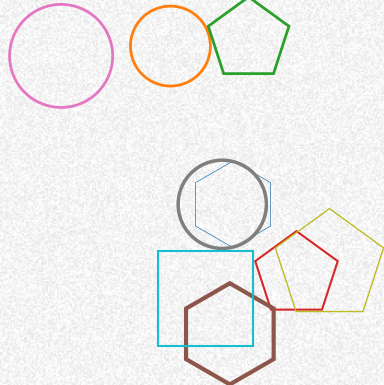[{"shape": "hexagon", "thickness": 0.5, "radius": 0.56, "center": [0.605, 0.469]}, {"shape": "circle", "thickness": 2, "radius": 0.52, "center": [0.443, 0.88]}, {"shape": "pentagon", "thickness": 2, "radius": 0.55, "center": [0.646, 0.898]}, {"shape": "pentagon", "thickness": 1.5, "radius": 0.56, "center": [0.77, 0.287]}, {"shape": "hexagon", "thickness": 3, "radius": 0.66, "center": [0.597, 0.133]}, {"shape": "circle", "thickness": 2, "radius": 0.67, "center": [0.159, 0.855]}, {"shape": "circle", "thickness": 2.5, "radius": 0.57, "center": [0.577, 0.469]}, {"shape": "pentagon", "thickness": 1, "radius": 0.74, "center": [0.856, 0.31]}, {"shape": "square", "thickness": 1.5, "radius": 0.62, "center": [0.533, 0.225]}]